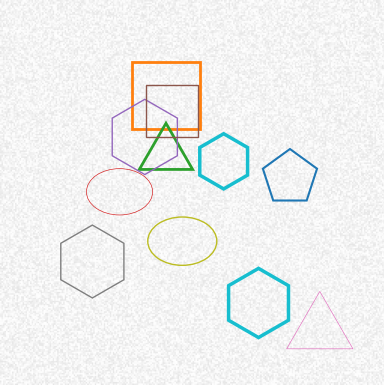[{"shape": "pentagon", "thickness": 1.5, "radius": 0.37, "center": [0.753, 0.539]}, {"shape": "square", "thickness": 2, "radius": 0.44, "center": [0.431, 0.752]}, {"shape": "triangle", "thickness": 2, "radius": 0.4, "center": [0.431, 0.6]}, {"shape": "oval", "thickness": 0.5, "radius": 0.43, "center": [0.311, 0.502]}, {"shape": "hexagon", "thickness": 1, "radius": 0.49, "center": [0.376, 0.644]}, {"shape": "square", "thickness": 1, "radius": 0.34, "center": [0.446, 0.712]}, {"shape": "triangle", "thickness": 0.5, "radius": 0.5, "center": [0.831, 0.144]}, {"shape": "hexagon", "thickness": 1, "radius": 0.47, "center": [0.24, 0.321]}, {"shape": "oval", "thickness": 1, "radius": 0.45, "center": [0.473, 0.374]}, {"shape": "hexagon", "thickness": 2.5, "radius": 0.45, "center": [0.672, 0.213]}, {"shape": "hexagon", "thickness": 2.5, "radius": 0.36, "center": [0.581, 0.581]}]